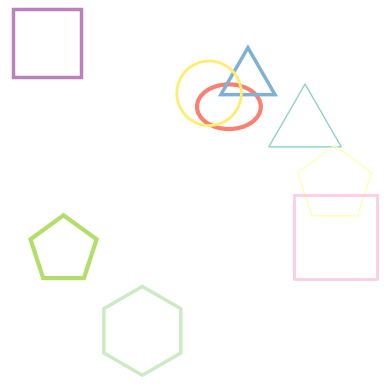[{"shape": "triangle", "thickness": 1, "radius": 0.54, "center": [0.792, 0.673]}, {"shape": "pentagon", "thickness": 1, "radius": 0.5, "center": [0.869, 0.521]}, {"shape": "oval", "thickness": 3, "radius": 0.41, "center": [0.595, 0.723]}, {"shape": "triangle", "thickness": 2.5, "radius": 0.41, "center": [0.644, 0.795]}, {"shape": "pentagon", "thickness": 3, "radius": 0.45, "center": [0.165, 0.351]}, {"shape": "square", "thickness": 2, "radius": 0.54, "center": [0.872, 0.384]}, {"shape": "square", "thickness": 2.5, "radius": 0.44, "center": [0.122, 0.889]}, {"shape": "hexagon", "thickness": 2.5, "radius": 0.58, "center": [0.37, 0.141]}, {"shape": "circle", "thickness": 2, "radius": 0.42, "center": [0.543, 0.758]}]